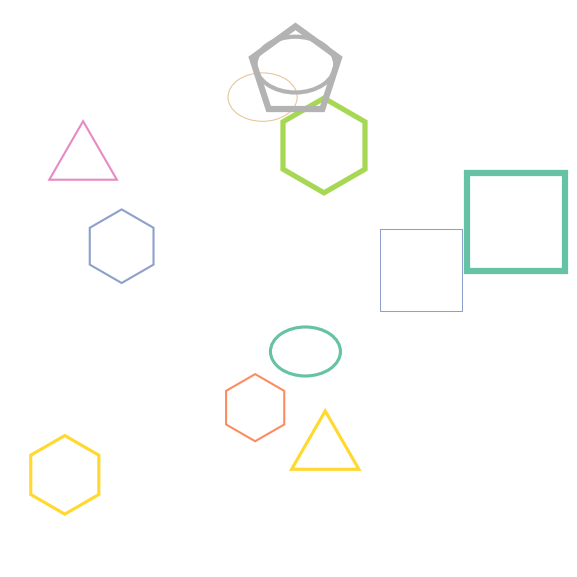[{"shape": "square", "thickness": 3, "radius": 0.42, "center": [0.894, 0.615]}, {"shape": "oval", "thickness": 1.5, "radius": 0.3, "center": [0.529, 0.391]}, {"shape": "hexagon", "thickness": 1, "radius": 0.29, "center": [0.442, 0.293]}, {"shape": "square", "thickness": 0.5, "radius": 0.36, "center": [0.729, 0.532]}, {"shape": "hexagon", "thickness": 1, "radius": 0.32, "center": [0.211, 0.573]}, {"shape": "triangle", "thickness": 1, "radius": 0.34, "center": [0.144, 0.722]}, {"shape": "hexagon", "thickness": 2.5, "radius": 0.41, "center": [0.561, 0.747]}, {"shape": "hexagon", "thickness": 1.5, "radius": 0.34, "center": [0.112, 0.177]}, {"shape": "triangle", "thickness": 1.5, "radius": 0.34, "center": [0.563, 0.22]}, {"shape": "oval", "thickness": 0.5, "radius": 0.3, "center": [0.455, 0.831]}, {"shape": "oval", "thickness": 2, "radius": 0.34, "center": [0.511, 0.887]}, {"shape": "pentagon", "thickness": 3, "radius": 0.4, "center": [0.512, 0.874]}]